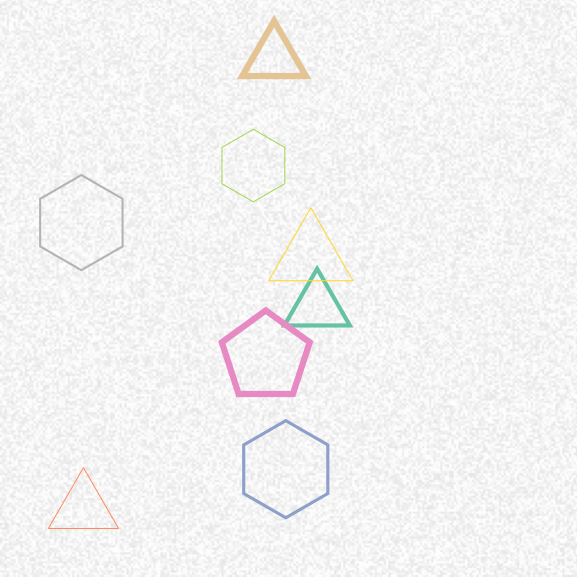[{"shape": "triangle", "thickness": 2, "radius": 0.33, "center": [0.549, 0.468]}, {"shape": "triangle", "thickness": 0.5, "radius": 0.35, "center": [0.145, 0.119]}, {"shape": "hexagon", "thickness": 1.5, "radius": 0.42, "center": [0.495, 0.187]}, {"shape": "pentagon", "thickness": 3, "radius": 0.4, "center": [0.46, 0.382]}, {"shape": "hexagon", "thickness": 0.5, "radius": 0.31, "center": [0.439, 0.712]}, {"shape": "triangle", "thickness": 0.5, "radius": 0.42, "center": [0.538, 0.555]}, {"shape": "triangle", "thickness": 3, "radius": 0.32, "center": [0.475, 0.899]}, {"shape": "hexagon", "thickness": 1, "radius": 0.41, "center": [0.141, 0.614]}]